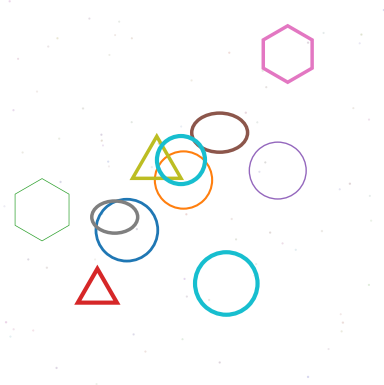[{"shape": "circle", "thickness": 2, "radius": 0.4, "center": [0.33, 0.402]}, {"shape": "circle", "thickness": 1.5, "radius": 0.37, "center": [0.477, 0.532]}, {"shape": "hexagon", "thickness": 0.5, "radius": 0.4, "center": [0.109, 0.455]}, {"shape": "triangle", "thickness": 3, "radius": 0.29, "center": [0.253, 0.243]}, {"shape": "circle", "thickness": 1, "radius": 0.37, "center": [0.721, 0.557]}, {"shape": "oval", "thickness": 2.5, "radius": 0.36, "center": [0.571, 0.655]}, {"shape": "hexagon", "thickness": 2.5, "radius": 0.37, "center": [0.747, 0.86]}, {"shape": "oval", "thickness": 2.5, "radius": 0.3, "center": [0.298, 0.436]}, {"shape": "triangle", "thickness": 2.5, "radius": 0.36, "center": [0.407, 0.573]}, {"shape": "circle", "thickness": 3, "radius": 0.31, "center": [0.47, 0.584]}, {"shape": "circle", "thickness": 3, "radius": 0.41, "center": [0.588, 0.264]}]